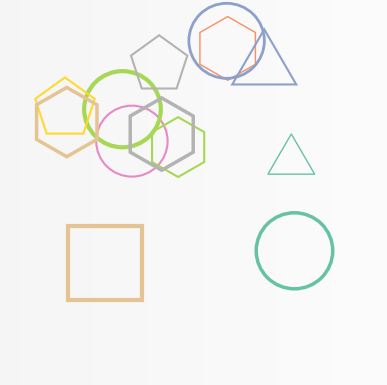[{"shape": "circle", "thickness": 2.5, "radius": 0.49, "center": [0.76, 0.349]}, {"shape": "triangle", "thickness": 1, "radius": 0.35, "center": [0.752, 0.582]}, {"shape": "hexagon", "thickness": 1, "radius": 0.41, "center": [0.588, 0.874]}, {"shape": "triangle", "thickness": 1.5, "radius": 0.48, "center": [0.682, 0.828]}, {"shape": "circle", "thickness": 2, "radius": 0.49, "center": [0.585, 0.894]}, {"shape": "circle", "thickness": 1.5, "radius": 0.46, "center": [0.34, 0.633]}, {"shape": "circle", "thickness": 3, "radius": 0.49, "center": [0.316, 0.716]}, {"shape": "hexagon", "thickness": 1.5, "radius": 0.39, "center": [0.46, 0.618]}, {"shape": "pentagon", "thickness": 1.5, "radius": 0.4, "center": [0.168, 0.718]}, {"shape": "hexagon", "thickness": 2.5, "radius": 0.45, "center": [0.172, 0.683]}, {"shape": "square", "thickness": 3, "radius": 0.48, "center": [0.271, 0.316]}, {"shape": "hexagon", "thickness": 2.5, "radius": 0.47, "center": [0.417, 0.652]}, {"shape": "pentagon", "thickness": 1.5, "radius": 0.38, "center": [0.411, 0.832]}]